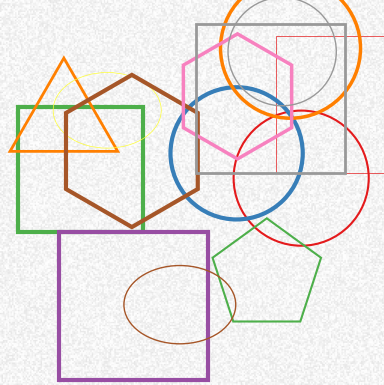[{"shape": "square", "thickness": 0.5, "radius": 0.89, "center": [0.896, 0.729]}, {"shape": "circle", "thickness": 1.5, "radius": 0.88, "center": [0.782, 0.537]}, {"shape": "circle", "thickness": 3, "radius": 0.86, "center": [0.615, 0.602]}, {"shape": "square", "thickness": 3, "radius": 0.82, "center": [0.209, 0.56]}, {"shape": "pentagon", "thickness": 1.5, "radius": 0.74, "center": [0.693, 0.285]}, {"shape": "square", "thickness": 3, "radius": 0.96, "center": [0.347, 0.206]}, {"shape": "circle", "thickness": 2.5, "radius": 0.91, "center": [0.755, 0.875]}, {"shape": "triangle", "thickness": 2, "radius": 0.81, "center": [0.166, 0.688]}, {"shape": "oval", "thickness": 0.5, "radius": 0.7, "center": [0.278, 0.713]}, {"shape": "hexagon", "thickness": 3, "radius": 0.99, "center": [0.343, 0.608]}, {"shape": "oval", "thickness": 1, "radius": 0.73, "center": [0.467, 0.209]}, {"shape": "hexagon", "thickness": 2.5, "radius": 0.81, "center": [0.617, 0.75]}, {"shape": "circle", "thickness": 1, "radius": 0.7, "center": [0.733, 0.866]}, {"shape": "square", "thickness": 2, "radius": 0.97, "center": [0.701, 0.745]}]